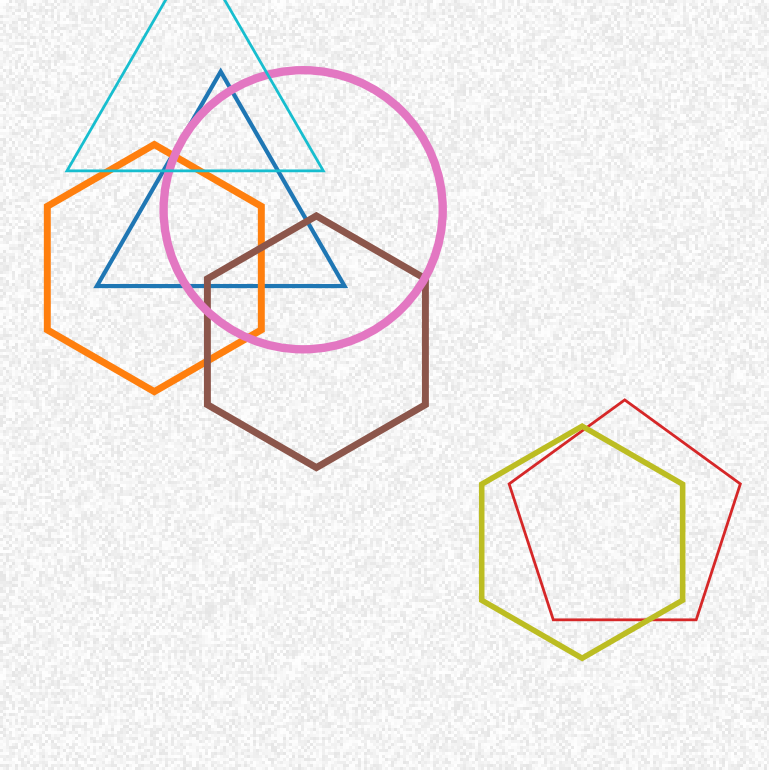[{"shape": "triangle", "thickness": 1.5, "radius": 0.93, "center": [0.287, 0.721]}, {"shape": "hexagon", "thickness": 2.5, "radius": 0.8, "center": [0.2, 0.652]}, {"shape": "pentagon", "thickness": 1, "radius": 0.79, "center": [0.811, 0.323]}, {"shape": "hexagon", "thickness": 2.5, "radius": 0.82, "center": [0.411, 0.556]}, {"shape": "circle", "thickness": 3, "radius": 0.91, "center": [0.394, 0.728]}, {"shape": "hexagon", "thickness": 2, "radius": 0.75, "center": [0.756, 0.296]}, {"shape": "triangle", "thickness": 1, "radius": 0.96, "center": [0.253, 0.874]}]